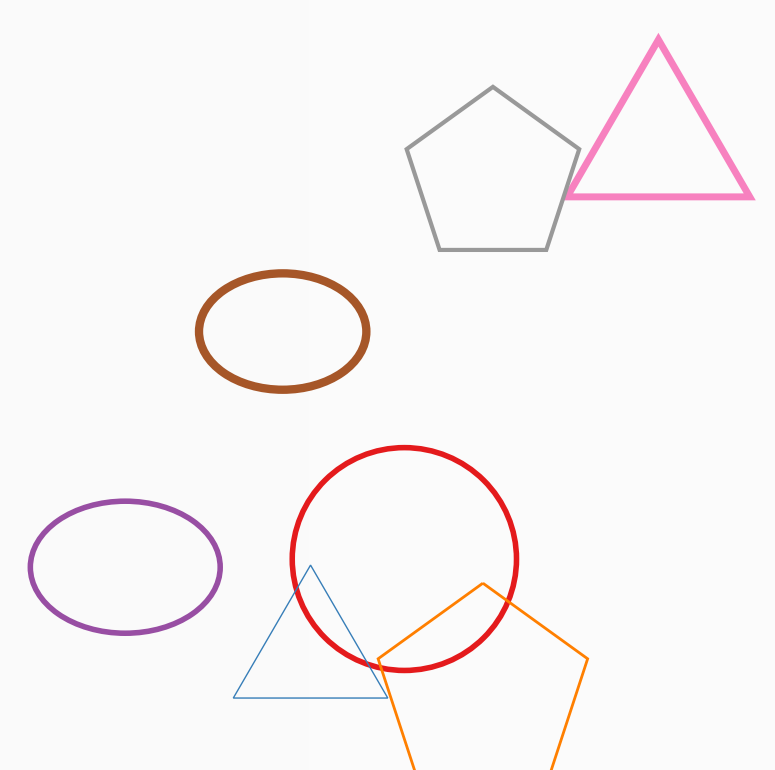[{"shape": "circle", "thickness": 2, "radius": 0.72, "center": [0.522, 0.274]}, {"shape": "triangle", "thickness": 0.5, "radius": 0.58, "center": [0.401, 0.151]}, {"shape": "oval", "thickness": 2, "radius": 0.61, "center": [0.162, 0.263]}, {"shape": "pentagon", "thickness": 1, "radius": 0.71, "center": [0.623, 0.101]}, {"shape": "oval", "thickness": 3, "radius": 0.54, "center": [0.365, 0.569]}, {"shape": "triangle", "thickness": 2.5, "radius": 0.68, "center": [0.85, 0.812]}, {"shape": "pentagon", "thickness": 1.5, "radius": 0.59, "center": [0.636, 0.77]}]